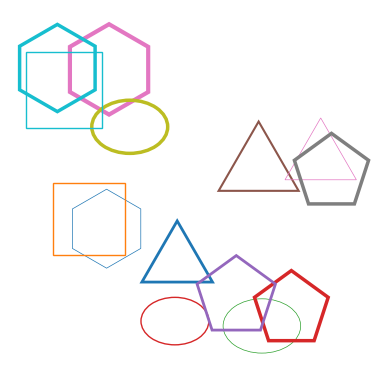[{"shape": "triangle", "thickness": 2, "radius": 0.53, "center": [0.46, 0.32]}, {"shape": "hexagon", "thickness": 0.5, "radius": 0.51, "center": [0.277, 0.406]}, {"shape": "square", "thickness": 1, "radius": 0.47, "center": [0.231, 0.431]}, {"shape": "oval", "thickness": 0.5, "radius": 0.5, "center": [0.68, 0.153]}, {"shape": "oval", "thickness": 1, "radius": 0.44, "center": [0.454, 0.166]}, {"shape": "pentagon", "thickness": 2.5, "radius": 0.5, "center": [0.757, 0.197]}, {"shape": "pentagon", "thickness": 2, "radius": 0.53, "center": [0.614, 0.229]}, {"shape": "triangle", "thickness": 1.5, "radius": 0.6, "center": [0.672, 0.564]}, {"shape": "triangle", "thickness": 0.5, "radius": 0.54, "center": [0.833, 0.587]}, {"shape": "hexagon", "thickness": 3, "radius": 0.59, "center": [0.283, 0.82]}, {"shape": "pentagon", "thickness": 2.5, "radius": 0.51, "center": [0.861, 0.552]}, {"shape": "oval", "thickness": 2.5, "radius": 0.49, "center": [0.337, 0.671]}, {"shape": "hexagon", "thickness": 2.5, "radius": 0.57, "center": [0.149, 0.823]}, {"shape": "square", "thickness": 1, "radius": 0.49, "center": [0.166, 0.765]}]